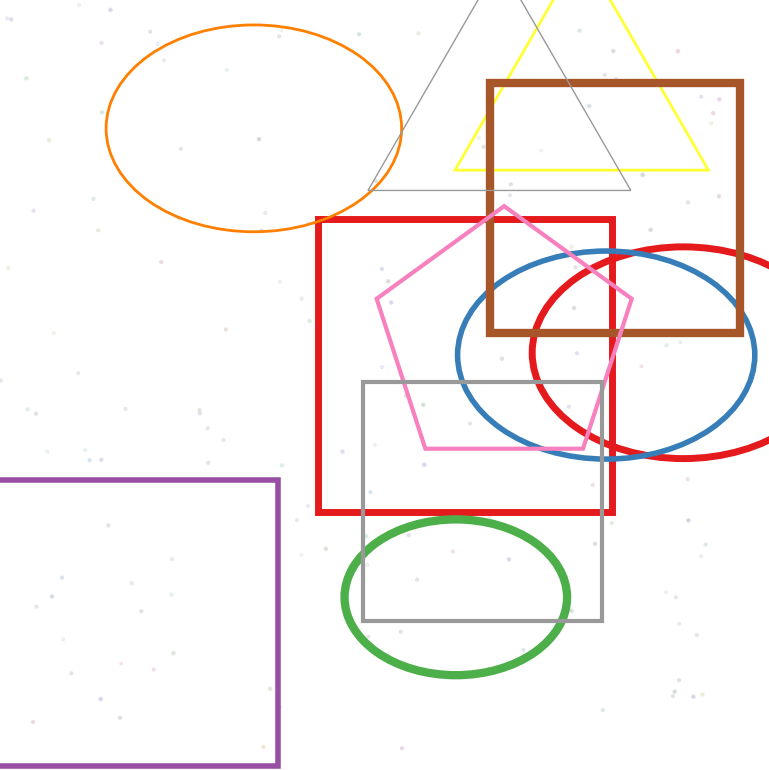[{"shape": "square", "thickness": 2.5, "radius": 0.95, "center": [0.604, 0.525]}, {"shape": "oval", "thickness": 2.5, "radius": 0.98, "center": [0.888, 0.542]}, {"shape": "oval", "thickness": 2, "radius": 0.96, "center": [0.787, 0.539]}, {"shape": "oval", "thickness": 3, "radius": 0.72, "center": [0.592, 0.224]}, {"shape": "square", "thickness": 2, "radius": 0.93, "center": [0.175, 0.191]}, {"shape": "oval", "thickness": 1, "radius": 0.96, "center": [0.33, 0.833]}, {"shape": "triangle", "thickness": 1, "radius": 0.95, "center": [0.755, 0.874]}, {"shape": "square", "thickness": 3, "radius": 0.81, "center": [0.799, 0.73]}, {"shape": "pentagon", "thickness": 1.5, "radius": 0.87, "center": [0.655, 0.558]}, {"shape": "triangle", "thickness": 0.5, "radius": 0.99, "center": [0.649, 0.851]}, {"shape": "square", "thickness": 1.5, "radius": 0.77, "center": [0.627, 0.349]}]